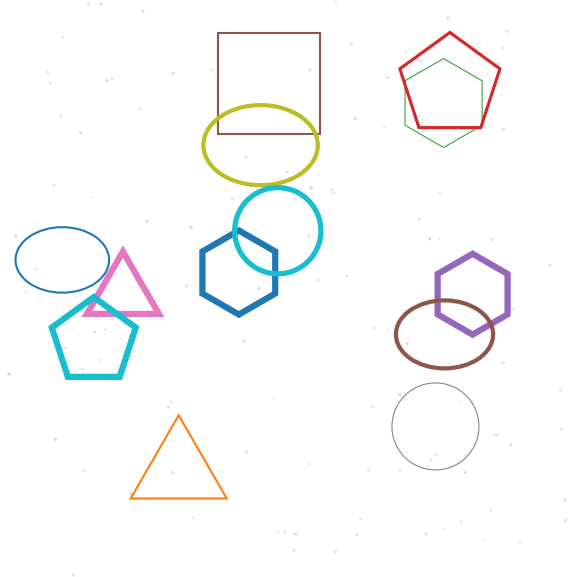[{"shape": "oval", "thickness": 1, "radius": 0.41, "center": [0.108, 0.549]}, {"shape": "hexagon", "thickness": 3, "radius": 0.36, "center": [0.414, 0.527]}, {"shape": "triangle", "thickness": 1, "radius": 0.48, "center": [0.309, 0.184]}, {"shape": "hexagon", "thickness": 0.5, "radius": 0.39, "center": [0.768, 0.821]}, {"shape": "pentagon", "thickness": 1.5, "radius": 0.46, "center": [0.779, 0.852]}, {"shape": "hexagon", "thickness": 3, "radius": 0.35, "center": [0.818, 0.49]}, {"shape": "square", "thickness": 1, "radius": 0.44, "center": [0.466, 0.855]}, {"shape": "oval", "thickness": 2, "radius": 0.42, "center": [0.77, 0.42]}, {"shape": "triangle", "thickness": 3, "radius": 0.36, "center": [0.213, 0.492]}, {"shape": "circle", "thickness": 0.5, "radius": 0.38, "center": [0.754, 0.261]}, {"shape": "oval", "thickness": 2, "radius": 0.5, "center": [0.451, 0.748]}, {"shape": "pentagon", "thickness": 3, "radius": 0.38, "center": [0.162, 0.408]}, {"shape": "circle", "thickness": 2.5, "radius": 0.37, "center": [0.481, 0.6]}]